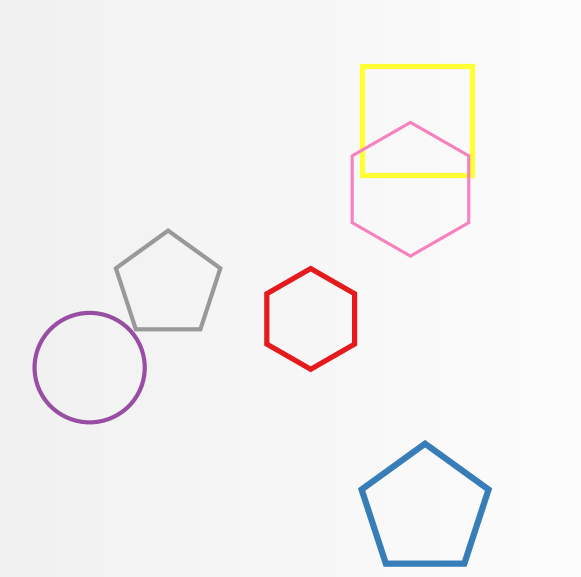[{"shape": "hexagon", "thickness": 2.5, "radius": 0.44, "center": [0.535, 0.447]}, {"shape": "pentagon", "thickness": 3, "radius": 0.57, "center": [0.731, 0.116]}, {"shape": "circle", "thickness": 2, "radius": 0.47, "center": [0.154, 0.363]}, {"shape": "square", "thickness": 2.5, "radius": 0.47, "center": [0.718, 0.79]}, {"shape": "hexagon", "thickness": 1.5, "radius": 0.58, "center": [0.706, 0.671]}, {"shape": "pentagon", "thickness": 2, "radius": 0.47, "center": [0.289, 0.505]}]